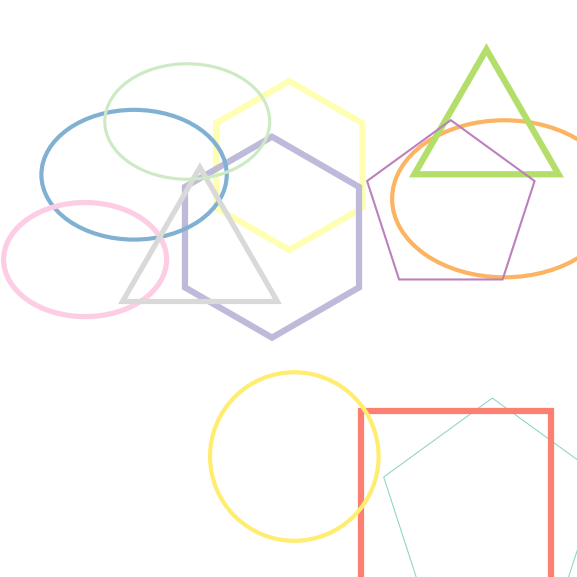[{"shape": "pentagon", "thickness": 0.5, "radius": 0.99, "center": [0.853, 0.112]}, {"shape": "hexagon", "thickness": 3, "radius": 0.73, "center": [0.501, 0.713]}, {"shape": "hexagon", "thickness": 3, "radius": 0.87, "center": [0.471, 0.588]}, {"shape": "square", "thickness": 3, "radius": 0.82, "center": [0.789, 0.123]}, {"shape": "oval", "thickness": 2, "radius": 0.8, "center": [0.232, 0.697]}, {"shape": "oval", "thickness": 2, "radius": 0.97, "center": [0.873, 0.655]}, {"shape": "triangle", "thickness": 3, "radius": 0.72, "center": [0.842, 0.769]}, {"shape": "oval", "thickness": 2.5, "radius": 0.71, "center": [0.147, 0.55]}, {"shape": "triangle", "thickness": 2.5, "radius": 0.77, "center": [0.346, 0.554]}, {"shape": "pentagon", "thickness": 1, "radius": 0.76, "center": [0.781, 0.639]}, {"shape": "oval", "thickness": 1.5, "radius": 0.71, "center": [0.324, 0.789]}, {"shape": "circle", "thickness": 2, "radius": 0.73, "center": [0.51, 0.209]}]